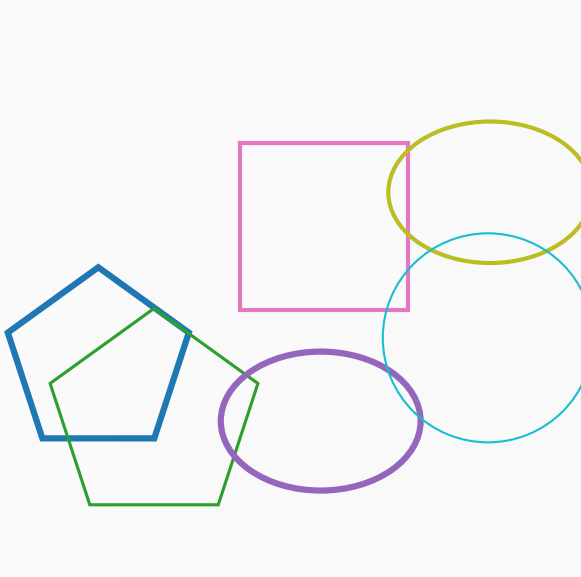[{"shape": "pentagon", "thickness": 3, "radius": 0.82, "center": [0.169, 0.373]}, {"shape": "pentagon", "thickness": 1.5, "radius": 0.94, "center": [0.265, 0.277]}, {"shape": "oval", "thickness": 3, "radius": 0.86, "center": [0.552, 0.27]}, {"shape": "square", "thickness": 2, "radius": 0.72, "center": [0.557, 0.607]}, {"shape": "oval", "thickness": 2, "radius": 0.88, "center": [0.843, 0.666]}, {"shape": "circle", "thickness": 1, "radius": 0.9, "center": [0.84, 0.414]}]